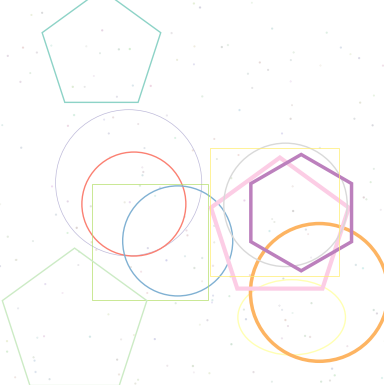[{"shape": "pentagon", "thickness": 1, "radius": 0.81, "center": [0.263, 0.865]}, {"shape": "oval", "thickness": 1, "radius": 0.7, "center": [0.758, 0.176]}, {"shape": "circle", "thickness": 0.5, "radius": 0.95, "center": [0.334, 0.525]}, {"shape": "circle", "thickness": 1, "radius": 0.68, "center": [0.348, 0.47]}, {"shape": "circle", "thickness": 1, "radius": 0.71, "center": [0.462, 0.374]}, {"shape": "circle", "thickness": 2.5, "radius": 0.89, "center": [0.829, 0.24]}, {"shape": "square", "thickness": 0.5, "radius": 0.76, "center": [0.39, 0.372]}, {"shape": "pentagon", "thickness": 3, "radius": 0.94, "center": [0.727, 0.403]}, {"shape": "circle", "thickness": 1, "radius": 0.8, "center": [0.742, 0.468]}, {"shape": "hexagon", "thickness": 2.5, "radius": 0.76, "center": [0.782, 0.448]}, {"shape": "pentagon", "thickness": 1, "radius": 0.99, "center": [0.194, 0.158]}, {"shape": "square", "thickness": 0.5, "radius": 0.83, "center": [0.713, 0.449]}]